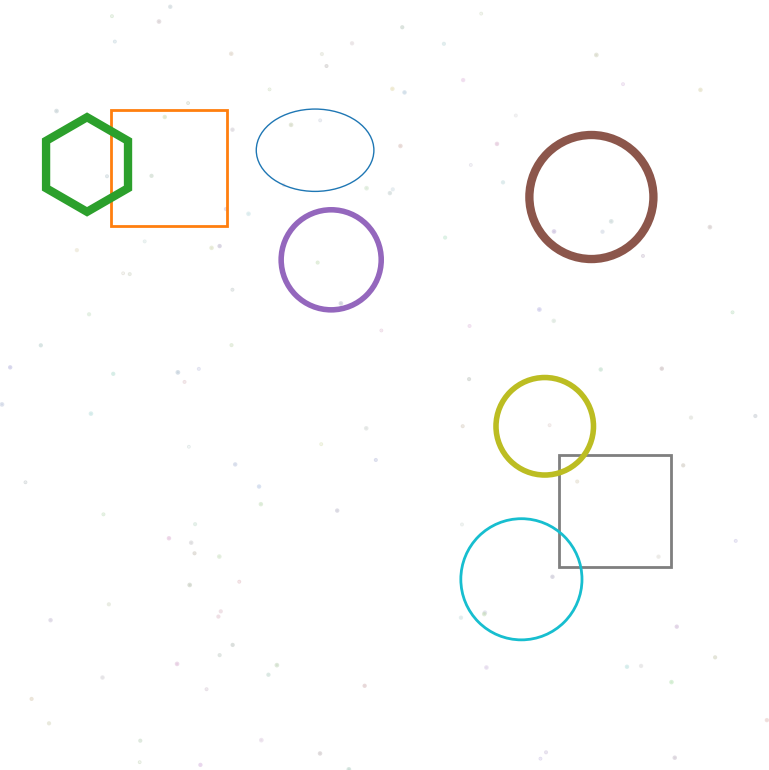[{"shape": "oval", "thickness": 0.5, "radius": 0.38, "center": [0.409, 0.805]}, {"shape": "square", "thickness": 1, "radius": 0.38, "center": [0.219, 0.782]}, {"shape": "hexagon", "thickness": 3, "radius": 0.31, "center": [0.113, 0.786]}, {"shape": "circle", "thickness": 2, "radius": 0.32, "center": [0.43, 0.663]}, {"shape": "circle", "thickness": 3, "radius": 0.4, "center": [0.768, 0.744]}, {"shape": "square", "thickness": 1, "radius": 0.37, "center": [0.799, 0.337]}, {"shape": "circle", "thickness": 2, "radius": 0.32, "center": [0.707, 0.446]}, {"shape": "circle", "thickness": 1, "radius": 0.39, "center": [0.677, 0.248]}]